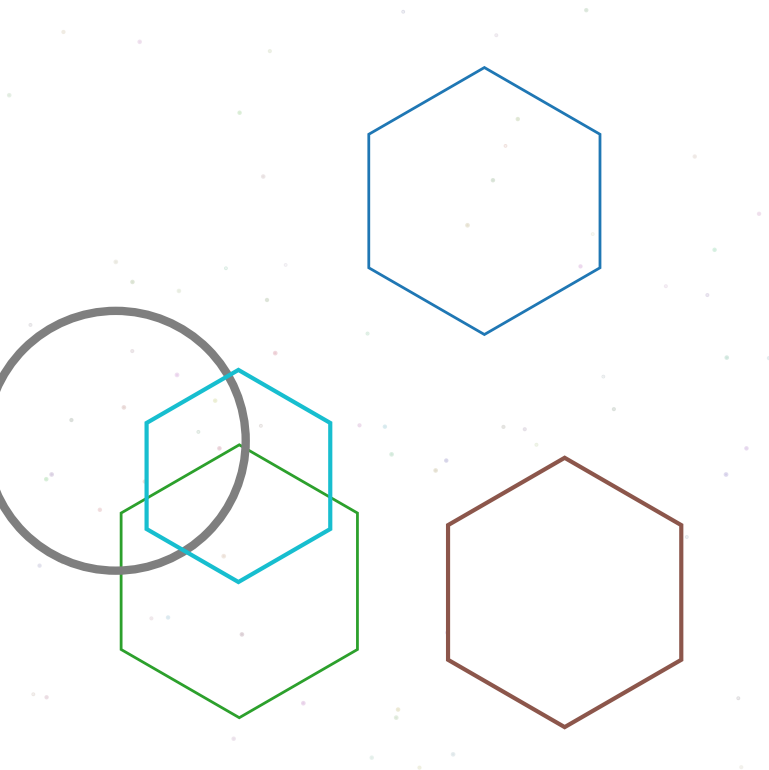[{"shape": "hexagon", "thickness": 1, "radius": 0.87, "center": [0.629, 0.739]}, {"shape": "hexagon", "thickness": 1, "radius": 0.89, "center": [0.311, 0.245]}, {"shape": "hexagon", "thickness": 1.5, "radius": 0.87, "center": [0.733, 0.231]}, {"shape": "circle", "thickness": 3, "radius": 0.84, "center": [0.15, 0.428]}, {"shape": "hexagon", "thickness": 1.5, "radius": 0.69, "center": [0.31, 0.382]}]